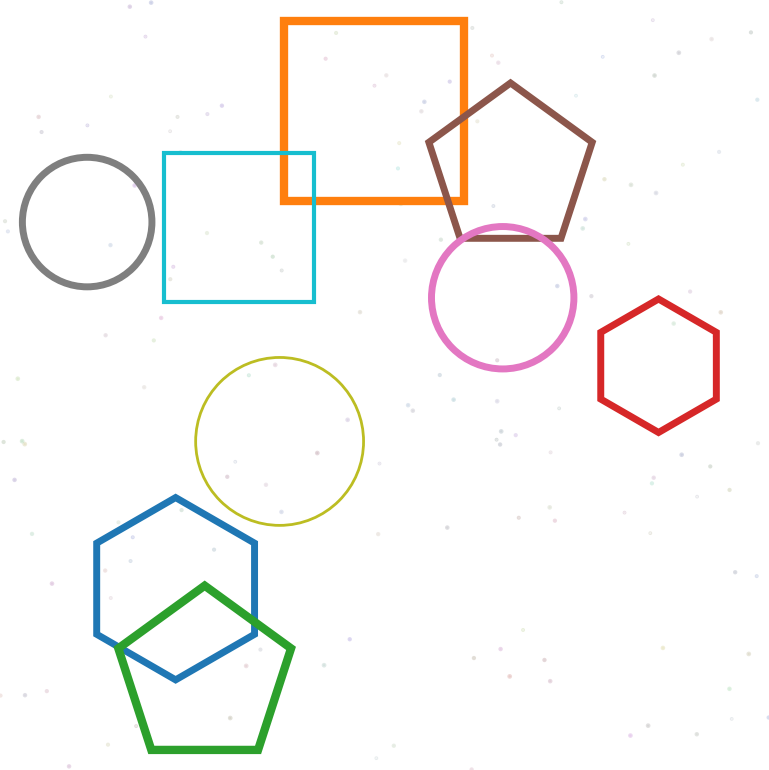[{"shape": "hexagon", "thickness": 2.5, "radius": 0.59, "center": [0.228, 0.235]}, {"shape": "square", "thickness": 3, "radius": 0.59, "center": [0.486, 0.856]}, {"shape": "pentagon", "thickness": 3, "radius": 0.59, "center": [0.266, 0.121]}, {"shape": "hexagon", "thickness": 2.5, "radius": 0.43, "center": [0.855, 0.525]}, {"shape": "pentagon", "thickness": 2.5, "radius": 0.56, "center": [0.663, 0.781]}, {"shape": "circle", "thickness": 2.5, "radius": 0.46, "center": [0.653, 0.613]}, {"shape": "circle", "thickness": 2.5, "radius": 0.42, "center": [0.113, 0.712]}, {"shape": "circle", "thickness": 1, "radius": 0.55, "center": [0.363, 0.427]}, {"shape": "square", "thickness": 1.5, "radius": 0.49, "center": [0.31, 0.705]}]